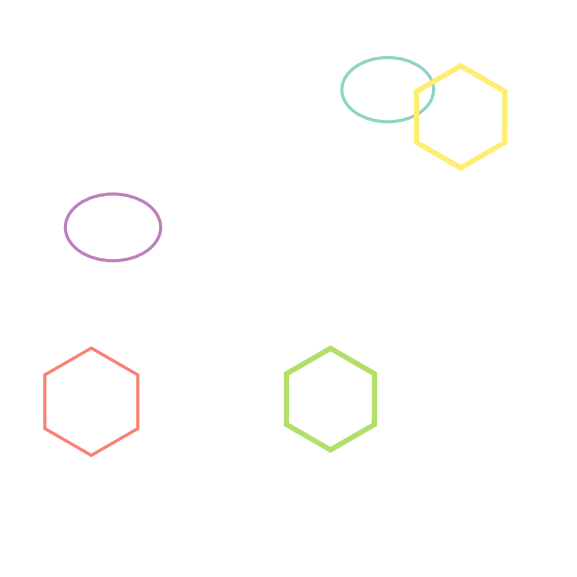[{"shape": "oval", "thickness": 1.5, "radius": 0.4, "center": [0.671, 0.844]}, {"shape": "hexagon", "thickness": 1.5, "radius": 0.46, "center": [0.158, 0.304]}, {"shape": "hexagon", "thickness": 2.5, "radius": 0.44, "center": [0.572, 0.308]}, {"shape": "oval", "thickness": 1.5, "radius": 0.41, "center": [0.196, 0.605]}, {"shape": "hexagon", "thickness": 2.5, "radius": 0.44, "center": [0.798, 0.797]}]